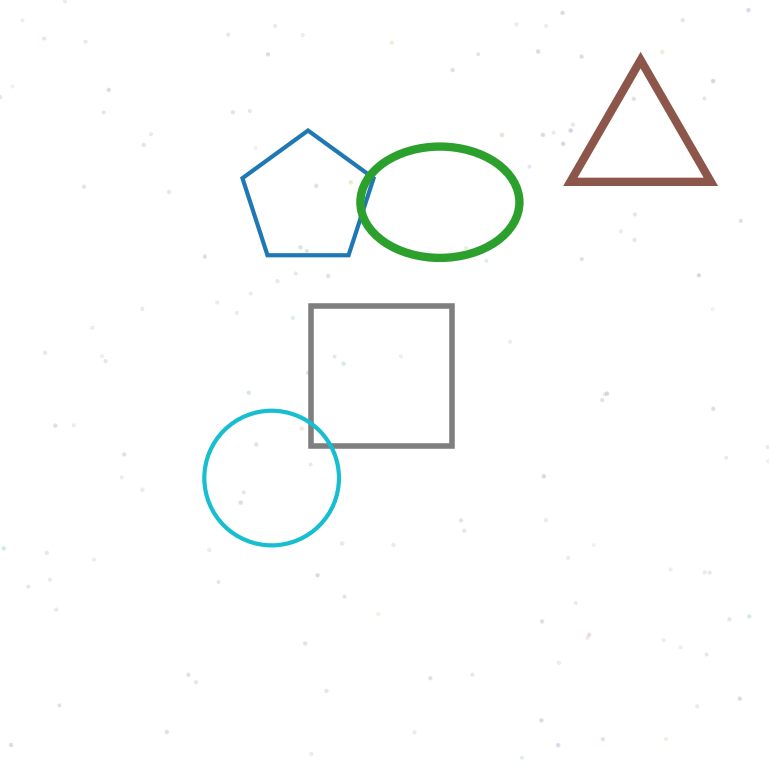[{"shape": "pentagon", "thickness": 1.5, "radius": 0.45, "center": [0.4, 0.741]}, {"shape": "oval", "thickness": 3, "radius": 0.52, "center": [0.571, 0.737]}, {"shape": "triangle", "thickness": 3, "radius": 0.53, "center": [0.832, 0.817]}, {"shape": "square", "thickness": 2, "radius": 0.46, "center": [0.496, 0.512]}, {"shape": "circle", "thickness": 1.5, "radius": 0.44, "center": [0.353, 0.379]}]